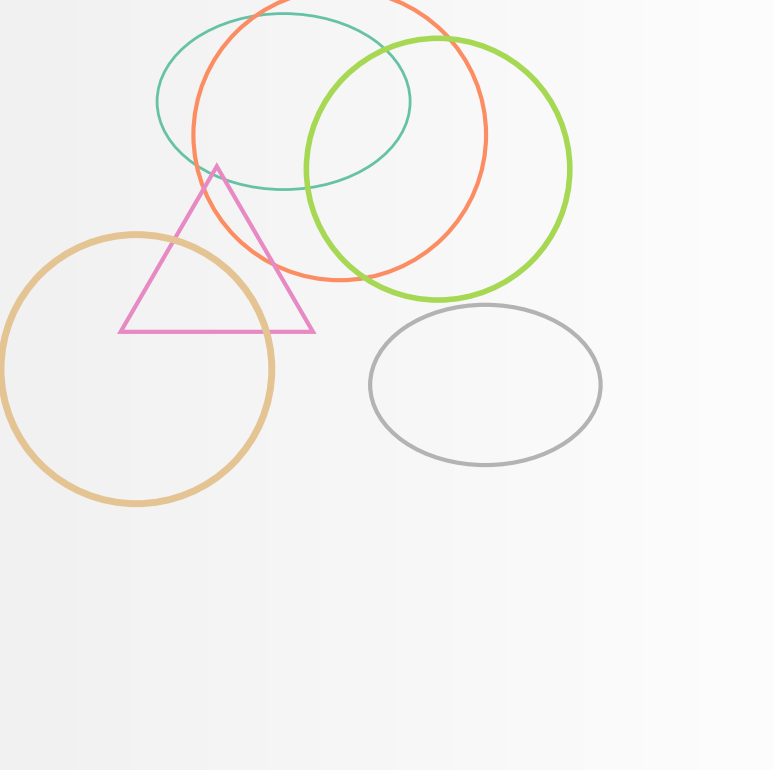[{"shape": "oval", "thickness": 1, "radius": 0.82, "center": [0.366, 0.868]}, {"shape": "circle", "thickness": 1.5, "radius": 0.94, "center": [0.438, 0.825]}, {"shape": "triangle", "thickness": 1.5, "radius": 0.72, "center": [0.28, 0.641]}, {"shape": "circle", "thickness": 2, "radius": 0.85, "center": [0.565, 0.78]}, {"shape": "circle", "thickness": 2.5, "radius": 0.87, "center": [0.176, 0.521]}, {"shape": "oval", "thickness": 1.5, "radius": 0.74, "center": [0.626, 0.5]}]